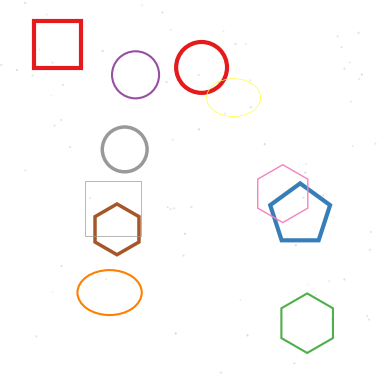[{"shape": "square", "thickness": 3, "radius": 0.3, "center": [0.149, 0.884]}, {"shape": "circle", "thickness": 3, "radius": 0.33, "center": [0.524, 0.825]}, {"shape": "pentagon", "thickness": 3, "radius": 0.41, "center": [0.78, 0.442]}, {"shape": "hexagon", "thickness": 1.5, "radius": 0.39, "center": [0.798, 0.161]}, {"shape": "circle", "thickness": 1.5, "radius": 0.31, "center": [0.352, 0.806]}, {"shape": "oval", "thickness": 1.5, "radius": 0.42, "center": [0.285, 0.24]}, {"shape": "oval", "thickness": 0.5, "radius": 0.35, "center": [0.607, 0.747]}, {"shape": "hexagon", "thickness": 2.5, "radius": 0.33, "center": [0.304, 0.404]}, {"shape": "hexagon", "thickness": 1, "radius": 0.38, "center": [0.734, 0.497]}, {"shape": "square", "thickness": 0.5, "radius": 0.36, "center": [0.293, 0.459]}, {"shape": "circle", "thickness": 2.5, "radius": 0.29, "center": [0.324, 0.612]}]